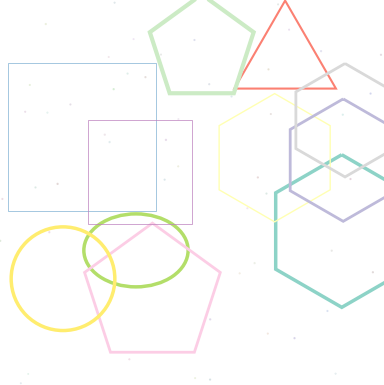[{"shape": "hexagon", "thickness": 2.5, "radius": 0.99, "center": [0.888, 0.4]}, {"shape": "hexagon", "thickness": 1, "radius": 0.83, "center": [0.713, 0.59]}, {"shape": "hexagon", "thickness": 2, "radius": 0.79, "center": [0.891, 0.584]}, {"shape": "triangle", "thickness": 1.5, "radius": 0.76, "center": [0.741, 0.846]}, {"shape": "square", "thickness": 0.5, "radius": 0.96, "center": [0.213, 0.645]}, {"shape": "oval", "thickness": 2.5, "radius": 0.68, "center": [0.353, 0.35]}, {"shape": "pentagon", "thickness": 2, "radius": 0.93, "center": [0.396, 0.235]}, {"shape": "hexagon", "thickness": 2, "radius": 0.74, "center": [0.896, 0.688]}, {"shape": "square", "thickness": 0.5, "radius": 0.67, "center": [0.363, 0.554]}, {"shape": "pentagon", "thickness": 3, "radius": 0.71, "center": [0.524, 0.873]}, {"shape": "circle", "thickness": 2.5, "radius": 0.67, "center": [0.164, 0.276]}]